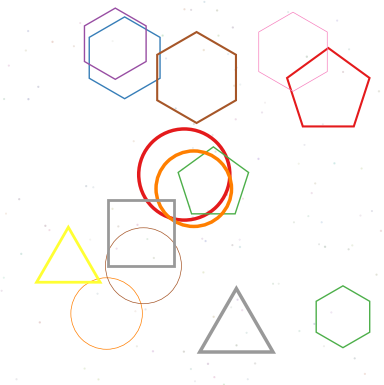[{"shape": "pentagon", "thickness": 1.5, "radius": 0.56, "center": [0.853, 0.763]}, {"shape": "circle", "thickness": 2.5, "radius": 0.59, "center": [0.479, 0.547]}, {"shape": "hexagon", "thickness": 1, "radius": 0.53, "center": [0.324, 0.85]}, {"shape": "hexagon", "thickness": 1, "radius": 0.4, "center": [0.891, 0.177]}, {"shape": "pentagon", "thickness": 1, "radius": 0.48, "center": [0.554, 0.522]}, {"shape": "hexagon", "thickness": 1, "radius": 0.46, "center": [0.299, 0.886]}, {"shape": "circle", "thickness": 0.5, "radius": 0.46, "center": [0.277, 0.186]}, {"shape": "circle", "thickness": 2.5, "radius": 0.49, "center": [0.503, 0.51]}, {"shape": "triangle", "thickness": 2, "radius": 0.48, "center": [0.177, 0.315]}, {"shape": "hexagon", "thickness": 1.5, "radius": 0.59, "center": [0.511, 0.799]}, {"shape": "circle", "thickness": 0.5, "radius": 0.49, "center": [0.373, 0.31]}, {"shape": "hexagon", "thickness": 0.5, "radius": 0.51, "center": [0.761, 0.866]}, {"shape": "triangle", "thickness": 2.5, "radius": 0.55, "center": [0.614, 0.141]}, {"shape": "square", "thickness": 2, "radius": 0.43, "center": [0.365, 0.395]}]